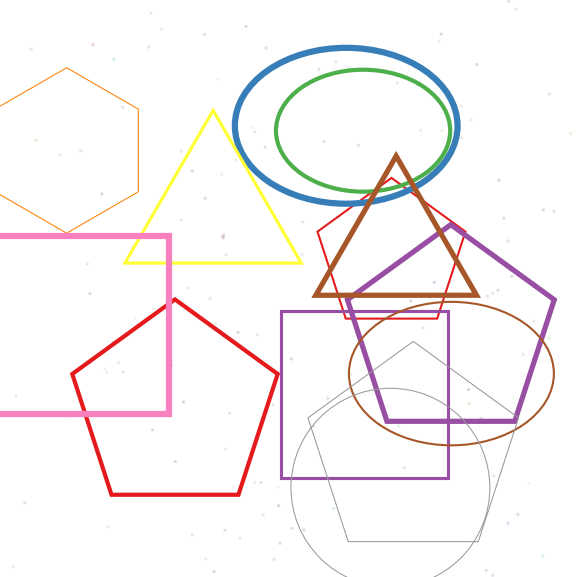[{"shape": "pentagon", "thickness": 1, "radius": 0.67, "center": [0.678, 0.556]}, {"shape": "pentagon", "thickness": 2, "radius": 0.93, "center": [0.303, 0.294]}, {"shape": "oval", "thickness": 3, "radius": 0.96, "center": [0.6, 0.781]}, {"shape": "oval", "thickness": 2, "radius": 0.75, "center": [0.629, 0.773]}, {"shape": "square", "thickness": 1.5, "radius": 0.73, "center": [0.631, 0.316]}, {"shape": "pentagon", "thickness": 2.5, "radius": 0.94, "center": [0.781, 0.422]}, {"shape": "hexagon", "thickness": 0.5, "radius": 0.72, "center": [0.115, 0.739]}, {"shape": "triangle", "thickness": 1.5, "radius": 0.88, "center": [0.369, 0.632]}, {"shape": "triangle", "thickness": 2.5, "radius": 0.8, "center": [0.686, 0.568]}, {"shape": "oval", "thickness": 1, "radius": 0.89, "center": [0.782, 0.352]}, {"shape": "square", "thickness": 3, "radius": 0.77, "center": [0.139, 0.436]}, {"shape": "circle", "thickness": 0.5, "radius": 0.86, "center": [0.676, 0.155]}, {"shape": "pentagon", "thickness": 0.5, "radius": 0.96, "center": [0.716, 0.216]}]